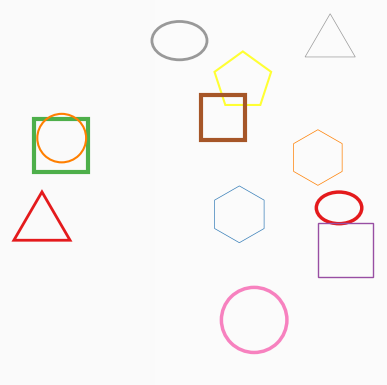[{"shape": "oval", "thickness": 2.5, "radius": 0.29, "center": [0.875, 0.46]}, {"shape": "triangle", "thickness": 2, "radius": 0.42, "center": [0.108, 0.418]}, {"shape": "hexagon", "thickness": 0.5, "radius": 0.37, "center": [0.618, 0.443]}, {"shape": "square", "thickness": 3, "radius": 0.35, "center": [0.158, 0.622]}, {"shape": "square", "thickness": 1, "radius": 0.35, "center": [0.891, 0.35]}, {"shape": "circle", "thickness": 1.5, "radius": 0.32, "center": [0.159, 0.641]}, {"shape": "hexagon", "thickness": 0.5, "radius": 0.36, "center": [0.82, 0.591]}, {"shape": "pentagon", "thickness": 1.5, "radius": 0.38, "center": [0.627, 0.79]}, {"shape": "square", "thickness": 3, "radius": 0.29, "center": [0.576, 0.695]}, {"shape": "circle", "thickness": 2.5, "radius": 0.42, "center": [0.656, 0.169]}, {"shape": "oval", "thickness": 2, "radius": 0.36, "center": [0.463, 0.894]}, {"shape": "triangle", "thickness": 0.5, "radius": 0.37, "center": [0.852, 0.889]}]